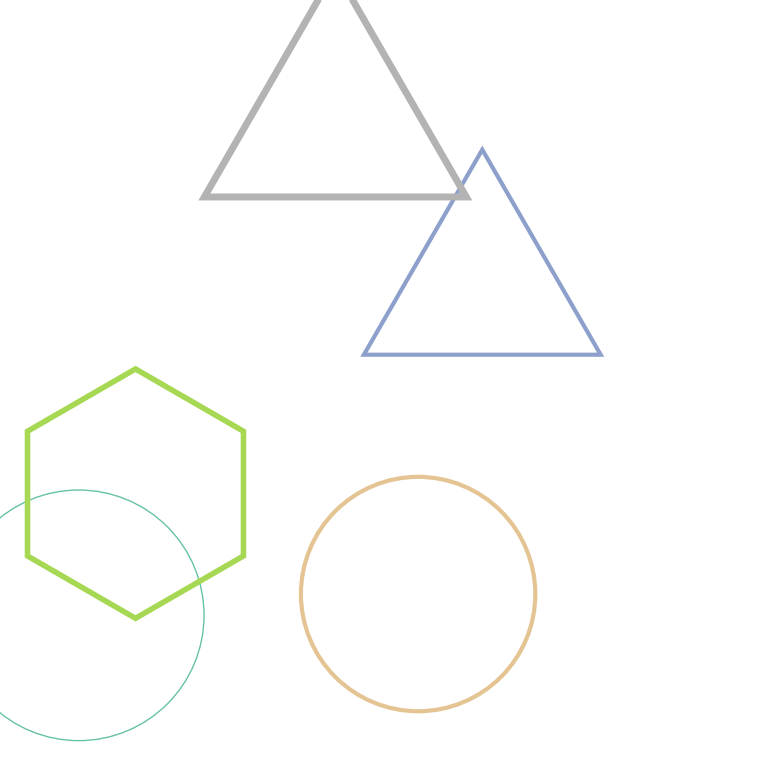[{"shape": "circle", "thickness": 0.5, "radius": 0.81, "center": [0.102, 0.201]}, {"shape": "triangle", "thickness": 1.5, "radius": 0.89, "center": [0.626, 0.628]}, {"shape": "hexagon", "thickness": 2, "radius": 0.81, "center": [0.176, 0.359]}, {"shape": "circle", "thickness": 1.5, "radius": 0.76, "center": [0.543, 0.229]}, {"shape": "triangle", "thickness": 2.5, "radius": 0.98, "center": [0.436, 0.842]}]